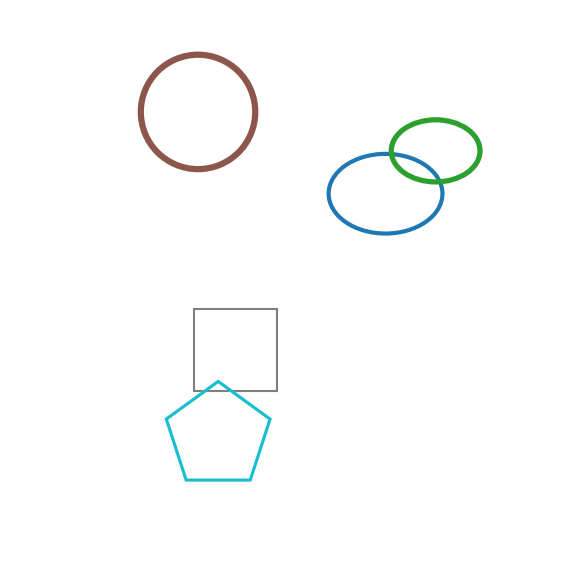[{"shape": "oval", "thickness": 2, "radius": 0.49, "center": [0.668, 0.664]}, {"shape": "oval", "thickness": 2.5, "radius": 0.38, "center": [0.754, 0.738]}, {"shape": "circle", "thickness": 3, "radius": 0.5, "center": [0.343, 0.805]}, {"shape": "square", "thickness": 1, "radius": 0.36, "center": [0.408, 0.393]}, {"shape": "pentagon", "thickness": 1.5, "radius": 0.47, "center": [0.378, 0.244]}]